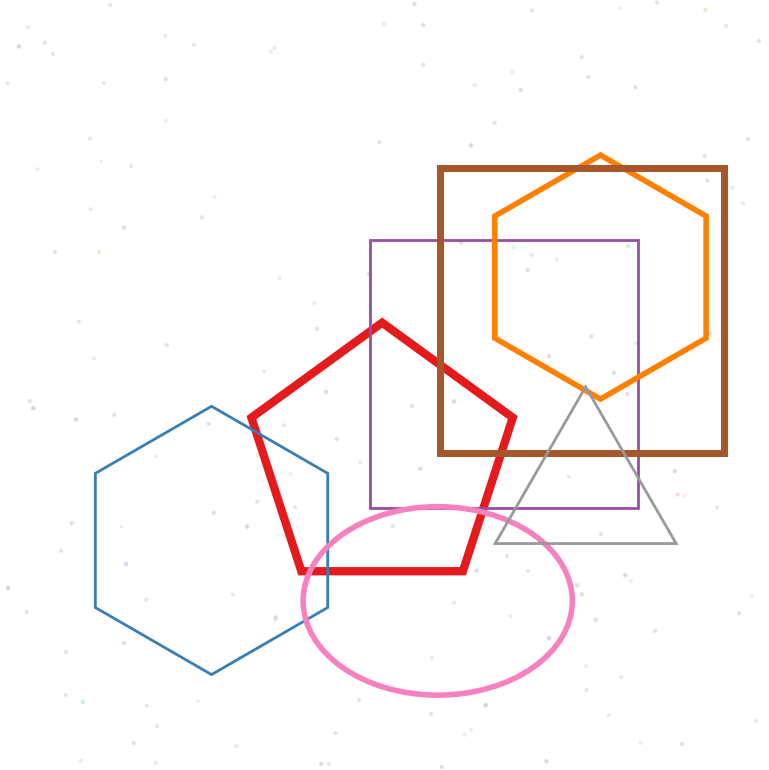[{"shape": "pentagon", "thickness": 3, "radius": 0.89, "center": [0.496, 0.402]}, {"shape": "hexagon", "thickness": 1, "radius": 0.87, "center": [0.275, 0.298]}, {"shape": "square", "thickness": 1, "radius": 0.87, "center": [0.655, 0.514]}, {"shape": "hexagon", "thickness": 2, "radius": 0.79, "center": [0.78, 0.64]}, {"shape": "square", "thickness": 2.5, "radius": 0.92, "center": [0.756, 0.597]}, {"shape": "oval", "thickness": 2, "radius": 0.87, "center": [0.568, 0.22]}, {"shape": "triangle", "thickness": 1, "radius": 0.68, "center": [0.761, 0.362]}]